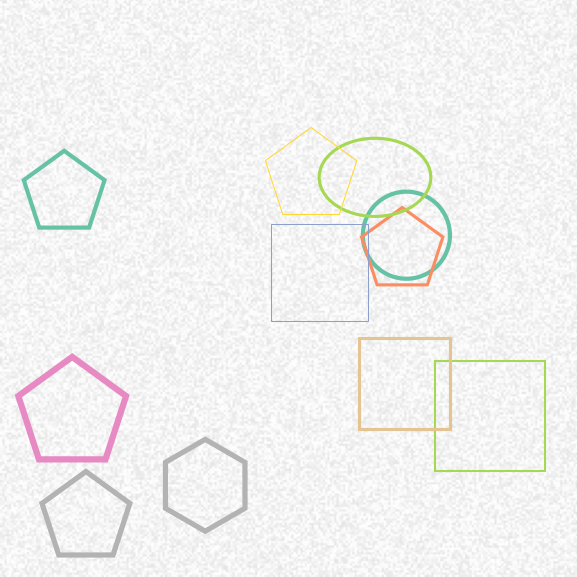[{"shape": "circle", "thickness": 2, "radius": 0.38, "center": [0.704, 0.592]}, {"shape": "pentagon", "thickness": 2, "radius": 0.37, "center": [0.111, 0.665]}, {"shape": "pentagon", "thickness": 1.5, "radius": 0.37, "center": [0.697, 0.566]}, {"shape": "square", "thickness": 0.5, "radius": 0.42, "center": [0.553, 0.527]}, {"shape": "pentagon", "thickness": 3, "radius": 0.49, "center": [0.125, 0.283]}, {"shape": "square", "thickness": 1, "radius": 0.48, "center": [0.848, 0.278]}, {"shape": "oval", "thickness": 1.5, "radius": 0.48, "center": [0.649, 0.692]}, {"shape": "pentagon", "thickness": 0.5, "radius": 0.42, "center": [0.539, 0.695]}, {"shape": "square", "thickness": 1.5, "radius": 0.39, "center": [0.701, 0.335]}, {"shape": "pentagon", "thickness": 2.5, "radius": 0.4, "center": [0.149, 0.103]}, {"shape": "hexagon", "thickness": 2.5, "radius": 0.4, "center": [0.355, 0.159]}]